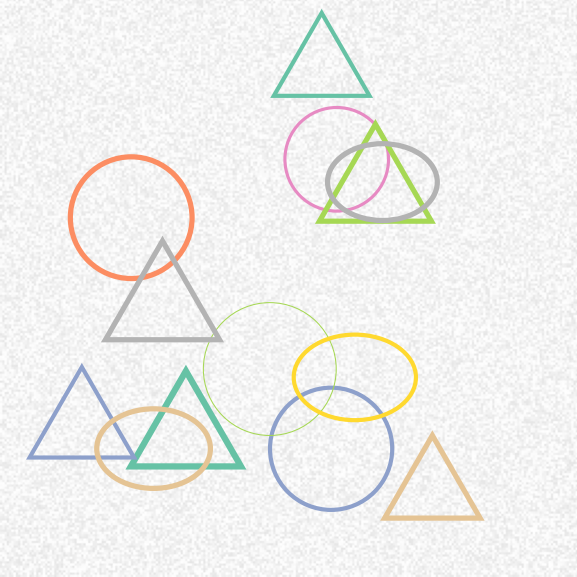[{"shape": "triangle", "thickness": 3, "radius": 0.55, "center": [0.322, 0.247]}, {"shape": "triangle", "thickness": 2, "radius": 0.48, "center": [0.557, 0.881]}, {"shape": "circle", "thickness": 2.5, "radius": 0.53, "center": [0.227, 0.622]}, {"shape": "triangle", "thickness": 2, "radius": 0.52, "center": [0.142, 0.259]}, {"shape": "circle", "thickness": 2, "radius": 0.53, "center": [0.573, 0.222]}, {"shape": "circle", "thickness": 1.5, "radius": 0.45, "center": [0.583, 0.723]}, {"shape": "circle", "thickness": 0.5, "radius": 0.58, "center": [0.467, 0.36]}, {"shape": "triangle", "thickness": 2.5, "radius": 0.56, "center": [0.65, 0.672]}, {"shape": "oval", "thickness": 2, "radius": 0.53, "center": [0.614, 0.346]}, {"shape": "oval", "thickness": 2.5, "radius": 0.49, "center": [0.266, 0.222]}, {"shape": "triangle", "thickness": 2.5, "radius": 0.48, "center": [0.749, 0.15]}, {"shape": "oval", "thickness": 2.5, "radius": 0.48, "center": [0.662, 0.684]}, {"shape": "triangle", "thickness": 2.5, "radius": 0.57, "center": [0.281, 0.468]}]